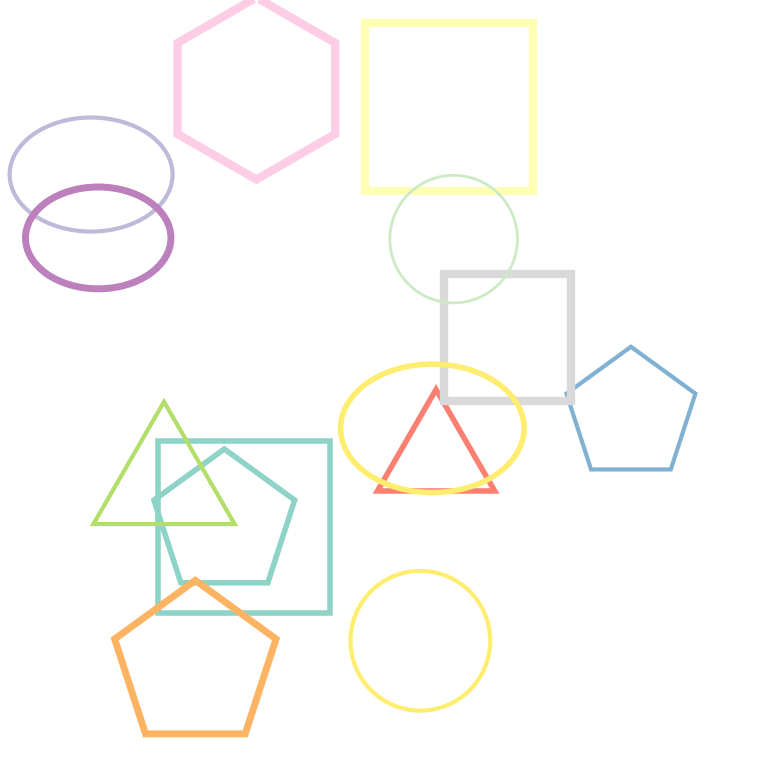[{"shape": "square", "thickness": 2, "radius": 0.56, "center": [0.317, 0.315]}, {"shape": "pentagon", "thickness": 2, "radius": 0.48, "center": [0.291, 0.321]}, {"shape": "square", "thickness": 3, "radius": 0.55, "center": [0.583, 0.861]}, {"shape": "oval", "thickness": 1.5, "radius": 0.53, "center": [0.118, 0.773]}, {"shape": "triangle", "thickness": 2, "radius": 0.44, "center": [0.566, 0.406]}, {"shape": "pentagon", "thickness": 1.5, "radius": 0.44, "center": [0.819, 0.462]}, {"shape": "pentagon", "thickness": 2.5, "radius": 0.55, "center": [0.254, 0.136]}, {"shape": "triangle", "thickness": 1.5, "radius": 0.53, "center": [0.213, 0.372]}, {"shape": "hexagon", "thickness": 3, "radius": 0.59, "center": [0.333, 0.885]}, {"shape": "square", "thickness": 3, "radius": 0.41, "center": [0.659, 0.562]}, {"shape": "oval", "thickness": 2.5, "radius": 0.47, "center": [0.128, 0.691]}, {"shape": "circle", "thickness": 1, "radius": 0.41, "center": [0.589, 0.689]}, {"shape": "oval", "thickness": 2, "radius": 0.6, "center": [0.561, 0.444]}, {"shape": "circle", "thickness": 1.5, "radius": 0.45, "center": [0.546, 0.168]}]